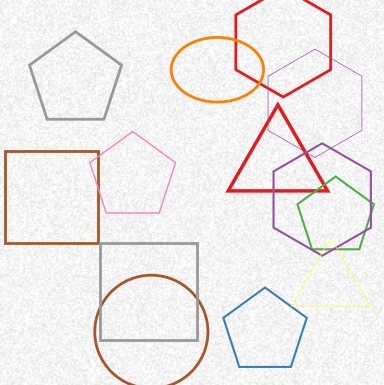[{"shape": "hexagon", "thickness": 2, "radius": 0.71, "center": [0.736, 0.89]}, {"shape": "triangle", "thickness": 2.5, "radius": 0.75, "center": [0.722, 0.579]}, {"shape": "pentagon", "thickness": 1.5, "radius": 0.57, "center": [0.688, 0.139]}, {"shape": "pentagon", "thickness": 1.5, "radius": 0.52, "center": [0.872, 0.437]}, {"shape": "hexagon", "thickness": 1.5, "radius": 0.73, "center": [0.837, 0.482]}, {"shape": "hexagon", "thickness": 0.5, "radius": 0.7, "center": [0.818, 0.732]}, {"shape": "oval", "thickness": 2, "radius": 0.6, "center": [0.565, 0.819]}, {"shape": "triangle", "thickness": 0.5, "radius": 0.59, "center": [0.859, 0.264]}, {"shape": "square", "thickness": 2, "radius": 0.6, "center": [0.134, 0.489]}, {"shape": "circle", "thickness": 2, "radius": 0.73, "center": [0.393, 0.138]}, {"shape": "pentagon", "thickness": 1, "radius": 0.58, "center": [0.345, 0.541]}, {"shape": "pentagon", "thickness": 2, "radius": 0.63, "center": [0.196, 0.792]}, {"shape": "square", "thickness": 2, "radius": 0.63, "center": [0.386, 0.242]}]